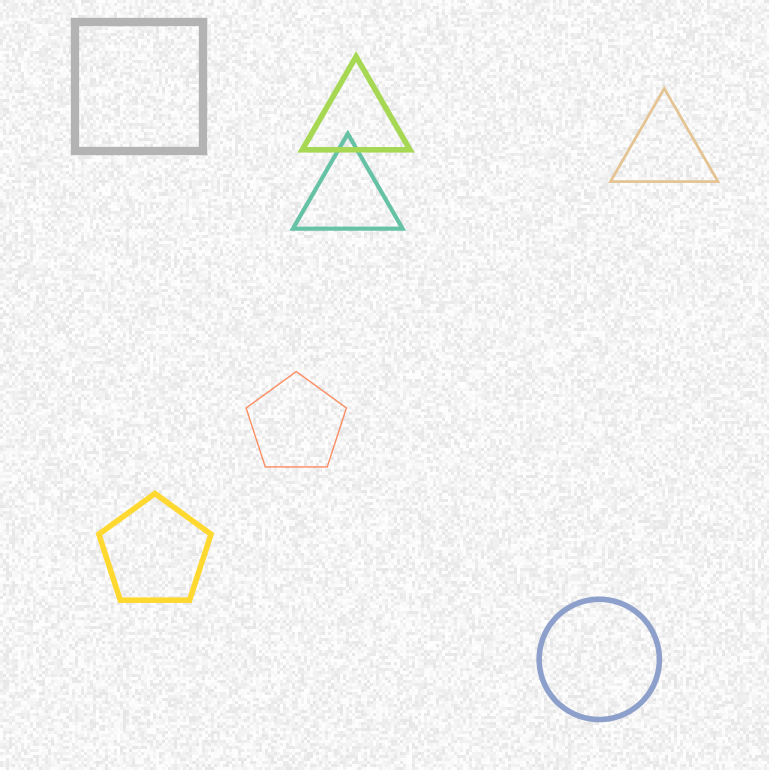[{"shape": "triangle", "thickness": 1.5, "radius": 0.41, "center": [0.452, 0.744]}, {"shape": "pentagon", "thickness": 0.5, "radius": 0.34, "center": [0.385, 0.449]}, {"shape": "circle", "thickness": 2, "radius": 0.39, "center": [0.778, 0.144]}, {"shape": "triangle", "thickness": 2, "radius": 0.4, "center": [0.462, 0.846]}, {"shape": "pentagon", "thickness": 2, "radius": 0.38, "center": [0.201, 0.283]}, {"shape": "triangle", "thickness": 1, "radius": 0.4, "center": [0.863, 0.804]}, {"shape": "square", "thickness": 3, "radius": 0.42, "center": [0.181, 0.888]}]